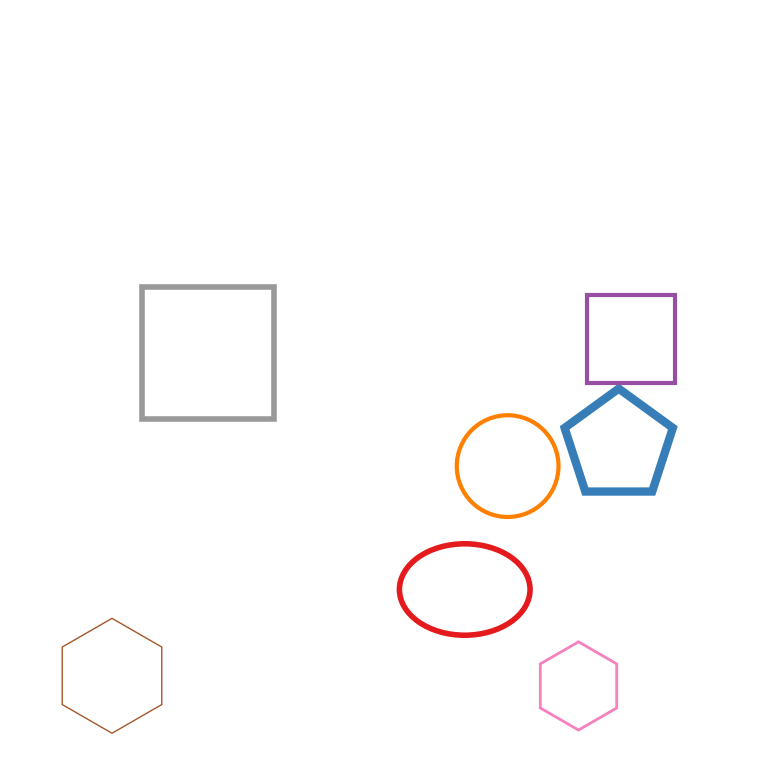[{"shape": "oval", "thickness": 2, "radius": 0.42, "center": [0.604, 0.234]}, {"shape": "pentagon", "thickness": 3, "radius": 0.37, "center": [0.804, 0.421]}, {"shape": "square", "thickness": 1.5, "radius": 0.29, "center": [0.82, 0.56]}, {"shape": "circle", "thickness": 1.5, "radius": 0.33, "center": [0.659, 0.395]}, {"shape": "hexagon", "thickness": 0.5, "radius": 0.37, "center": [0.145, 0.122]}, {"shape": "hexagon", "thickness": 1, "radius": 0.29, "center": [0.751, 0.109]}, {"shape": "square", "thickness": 2, "radius": 0.43, "center": [0.27, 0.542]}]